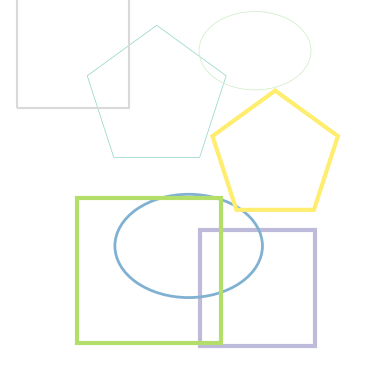[{"shape": "pentagon", "thickness": 0.5, "radius": 0.95, "center": [0.407, 0.745]}, {"shape": "square", "thickness": 3, "radius": 0.75, "center": [0.669, 0.252]}, {"shape": "oval", "thickness": 2, "radius": 0.96, "center": [0.49, 0.361]}, {"shape": "square", "thickness": 3, "radius": 0.94, "center": [0.387, 0.298]}, {"shape": "square", "thickness": 1.5, "radius": 0.73, "center": [0.19, 0.865]}, {"shape": "oval", "thickness": 0.5, "radius": 0.73, "center": [0.662, 0.868]}, {"shape": "pentagon", "thickness": 3, "radius": 0.86, "center": [0.715, 0.594]}]